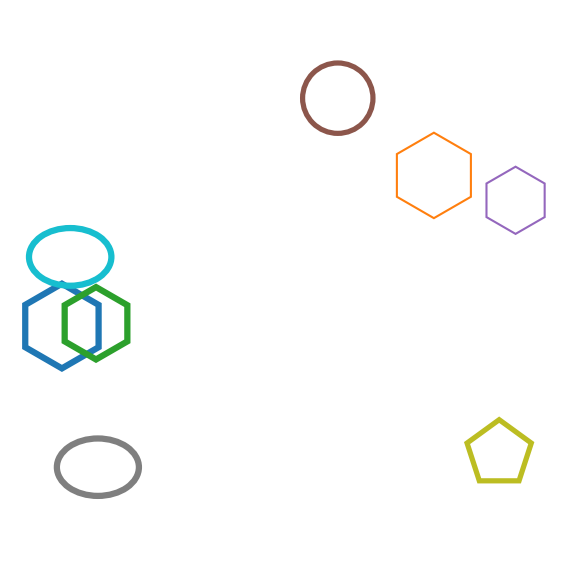[{"shape": "hexagon", "thickness": 3, "radius": 0.37, "center": [0.107, 0.435]}, {"shape": "hexagon", "thickness": 1, "radius": 0.37, "center": [0.751, 0.695]}, {"shape": "hexagon", "thickness": 3, "radius": 0.31, "center": [0.166, 0.439]}, {"shape": "hexagon", "thickness": 1, "radius": 0.29, "center": [0.893, 0.652]}, {"shape": "circle", "thickness": 2.5, "radius": 0.3, "center": [0.585, 0.829]}, {"shape": "oval", "thickness": 3, "radius": 0.36, "center": [0.17, 0.19]}, {"shape": "pentagon", "thickness": 2.5, "radius": 0.29, "center": [0.864, 0.214]}, {"shape": "oval", "thickness": 3, "radius": 0.36, "center": [0.122, 0.554]}]